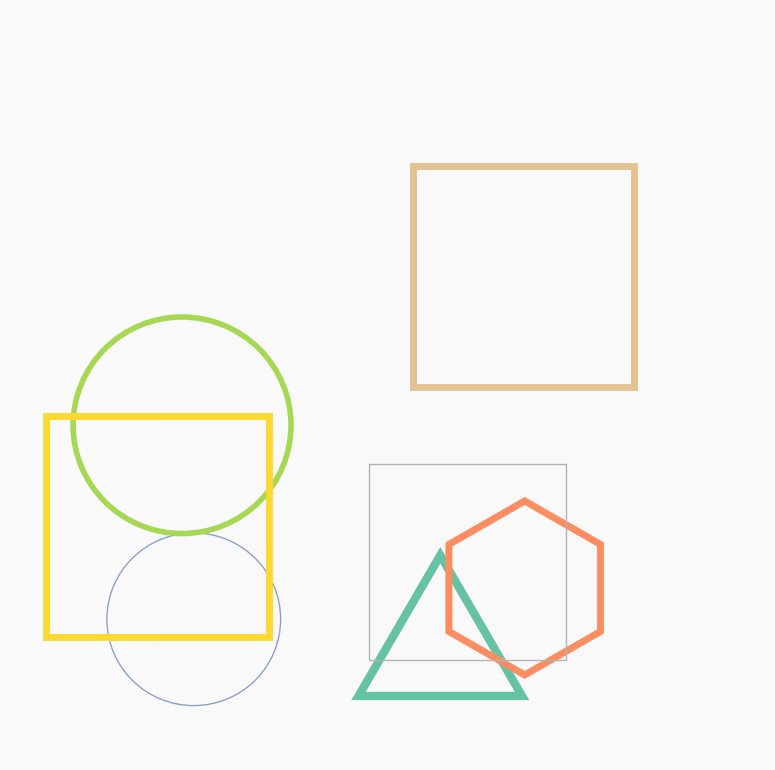[{"shape": "triangle", "thickness": 3, "radius": 0.61, "center": [0.568, 0.157]}, {"shape": "hexagon", "thickness": 2.5, "radius": 0.56, "center": [0.677, 0.236]}, {"shape": "circle", "thickness": 0.5, "radius": 0.56, "center": [0.25, 0.196]}, {"shape": "circle", "thickness": 2, "radius": 0.7, "center": [0.235, 0.448]}, {"shape": "square", "thickness": 2.5, "radius": 0.72, "center": [0.203, 0.316]}, {"shape": "square", "thickness": 2.5, "radius": 0.72, "center": [0.675, 0.641]}, {"shape": "square", "thickness": 0.5, "radius": 0.64, "center": [0.603, 0.271]}]